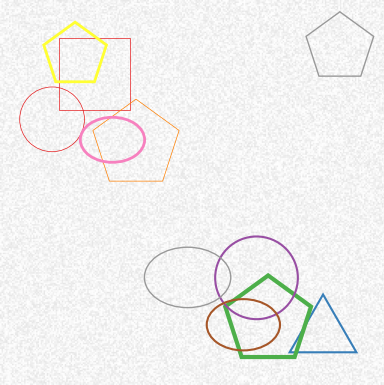[{"shape": "square", "thickness": 0.5, "radius": 0.46, "center": [0.246, 0.808]}, {"shape": "circle", "thickness": 0.5, "radius": 0.42, "center": [0.135, 0.69]}, {"shape": "triangle", "thickness": 1.5, "radius": 0.5, "center": [0.839, 0.135]}, {"shape": "pentagon", "thickness": 3, "radius": 0.59, "center": [0.696, 0.167]}, {"shape": "circle", "thickness": 1.5, "radius": 0.54, "center": [0.666, 0.278]}, {"shape": "pentagon", "thickness": 0.5, "radius": 0.59, "center": [0.353, 0.625]}, {"shape": "pentagon", "thickness": 2, "radius": 0.43, "center": [0.195, 0.857]}, {"shape": "oval", "thickness": 1.5, "radius": 0.48, "center": [0.632, 0.156]}, {"shape": "oval", "thickness": 2, "radius": 0.42, "center": [0.292, 0.637]}, {"shape": "oval", "thickness": 1, "radius": 0.56, "center": [0.487, 0.279]}, {"shape": "pentagon", "thickness": 1, "radius": 0.46, "center": [0.883, 0.877]}]